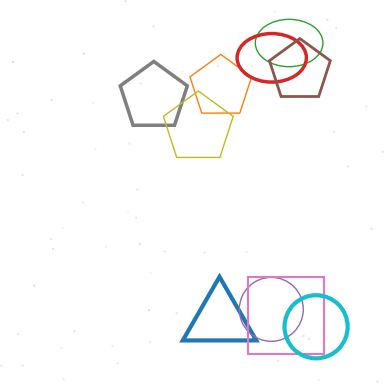[{"shape": "triangle", "thickness": 3, "radius": 0.55, "center": [0.57, 0.171]}, {"shape": "pentagon", "thickness": 1, "radius": 0.42, "center": [0.573, 0.774]}, {"shape": "oval", "thickness": 1, "radius": 0.44, "center": [0.751, 0.888]}, {"shape": "oval", "thickness": 2.5, "radius": 0.45, "center": [0.706, 0.85]}, {"shape": "circle", "thickness": 1, "radius": 0.42, "center": [0.705, 0.197]}, {"shape": "pentagon", "thickness": 2, "radius": 0.42, "center": [0.779, 0.817]}, {"shape": "square", "thickness": 1.5, "radius": 0.5, "center": [0.743, 0.18]}, {"shape": "pentagon", "thickness": 2.5, "radius": 0.46, "center": [0.399, 0.749]}, {"shape": "pentagon", "thickness": 1, "radius": 0.48, "center": [0.515, 0.668]}, {"shape": "circle", "thickness": 3, "radius": 0.41, "center": [0.821, 0.151]}]